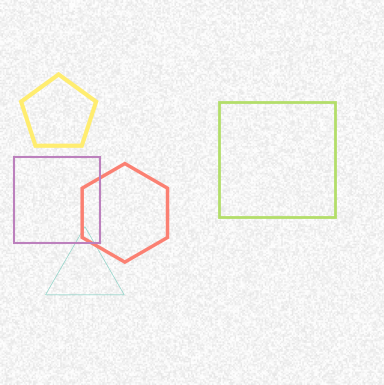[{"shape": "triangle", "thickness": 0.5, "radius": 0.59, "center": [0.22, 0.293]}, {"shape": "hexagon", "thickness": 2.5, "radius": 0.64, "center": [0.324, 0.447]}, {"shape": "square", "thickness": 2, "radius": 0.75, "center": [0.719, 0.586]}, {"shape": "square", "thickness": 1.5, "radius": 0.56, "center": [0.149, 0.482]}, {"shape": "pentagon", "thickness": 3, "radius": 0.51, "center": [0.152, 0.704]}]